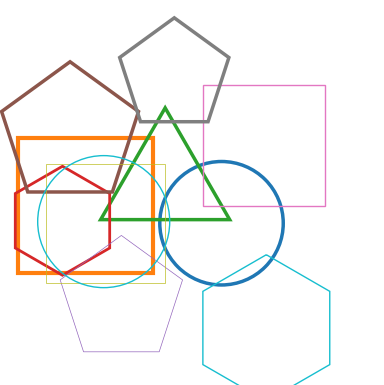[{"shape": "circle", "thickness": 2.5, "radius": 0.8, "center": [0.575, 0.42]}, {"shape": "square", "thickness": 3, "radius": 0.88, "center": [0.222, 0.467]}, {"shape": "triangle", "thickness": 2.5, "radius": 0.97, "center": [0.429, 0.526]}, {"shape": "hexagon", "thickness": 2, "radius": 0.71, "center": [0.162, 0.427]}, {"shape": "pentagon", "thickness": 0.5, "radius": 0.84, "center": [0.315, 0.221]}, {"shape": "pentagon", "thickness": 2.5, "radius": 0.93, "center": [0.182, 0.653]}, {"shape": "square", "thickness": 1, "radius": 0.79, "center": [0.686, 0.622]}, {"shape": "pentagon", "thickness": 2.5, "radius": 0.75, "center": [0.453, 0.804]}, {"shape": "square", "thickness": 0.5, "radius": 0.77, "center": [0.274, 0.418]}, {"shape": "circle", "thickness": 1, "radius": 0.86, "center": [0.269, 0.424]}, {"shape": "hexagon", "thickness": 1, "radius": 0.95, "center": [0.692, 0.148]}]